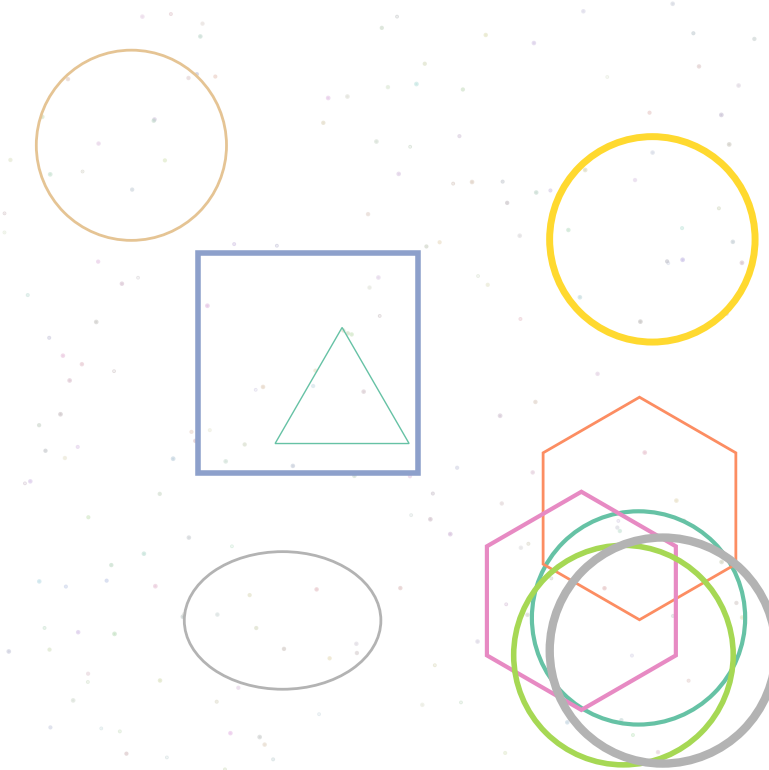[{"shape": "circle", "thickness": 1.5, "radius": 0.69, "center": [0.829, 0.198]}, {"shape": "triangle", "thickness": 0.5, "radius": 0.5, "center": [0.444, 0.474]}, {"shape": "hexagon", "thickness": 1, "radius": 0.72, "center": [0.83, 0.34]}, {"shape": "square", "thickness": 2, "radius": 0.72, "center": [0.4, 0.529]}, {"shape": "hexagon", "thickness": 1.5, "radius": 0.71, "center": [0.755, 0.22]}, {"shape": "circle", "thickness": 2, "radius": 0.71, "center": [0.81, 0.149]}, {"shape": "circle", "thickness": 2.5, "radius": 0.67, "center": [0.847, 0.689]}, {"shape": "circle", "thickness": 1, "radius": 0.62, "center": [0.171, 0.811]}, {"shape": "oval", "thickness": 1, "radius": 0.64, "center": [0.367, 0.194]}, {"shape": "circle", "thickness": 3, "radius": 0.73, "center": [0.861, 0.155]}]